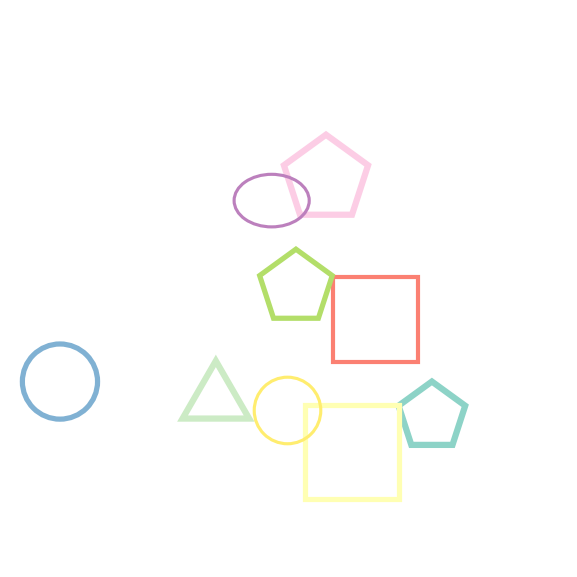[{"shape": "pentagon", "thickness": 3, "radius": 0.3, "center": [0.748, 0.278]}, {"shape": "square", "thickness": 2.5, "radius": 0.41, "center": [0.609, 0.217]}, {"shape": "square", "thickness": 2, "radius": 0.37, "center": [0.65, 0.446]}, {"shape": "circle", "thickness": 2.5, "radius": 0.33, "center": [0.104, 0.338]}, {"shape": "pentagon", "thickness": 2.5, "radius": 0.33, "center": [0.512, 0.502]}, {"shape": "pentagon", "thickness": 3, "radius": 0.38, "center": [0.564, 0.689]}, {"shape": "oval", "thickness": 1.5, "radius": 0.33, "center": [0.47, 0.652]}, {"shape": "triangle", "thickness": 3, "radius": 0.33, "center": [0.374, 0.308]}, {"shape": "circle", "thickness": 1.5, "radius": 0.29, "center": [0.498, 0.288]}]